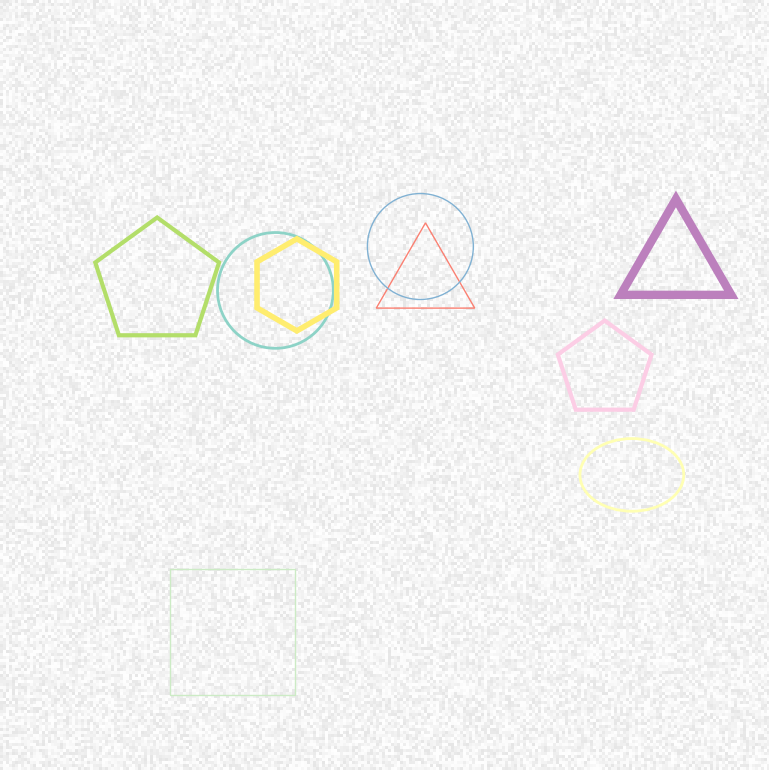[{"shape": "circle", "thickness": 1, "radius": 0.38, "center": [0.358, 0.623]}, {"shape": "oval", "thickness": 1, "radius": 0.34, "center": [0.821, 0.383]}, {"shape": "triangle", "thickness": 0.5, "radius": 0.37, "center": [0.553, 0.637]}, {"shape": "circle", "thickness": 0.5, "radius": 0.34, "center": [0.546, 0.68]}, {"shape": "pentagon", "thickness": 1.5, "radius": 0.42, "center": [0.204, 0.633]}, {"shape": "pentagon", "thickness": 1.5, "radius": 0.32, "center": [0.785, 0.52]}, {"shape": "triangle", "thickness": 3, "radius": 0.42, "center": [0.878, 0.659]}, {"shape": "square", "thickness": 0.5, "radius": 0.41, "center": [0.302, 0.18]}, {"shape": "hexagon", "thickness": 2, "radius": 0.3, "center": [0.386, 0.63]}]